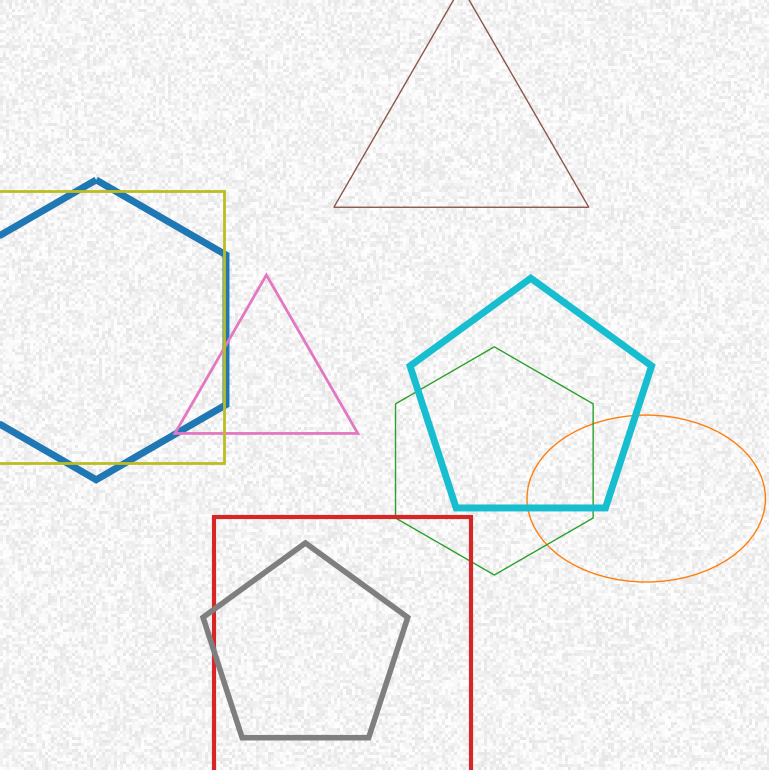[{"shape": "hexagon", "thickness": 2.5, "radius": 0.97, "center": [0.125, 0.572]}, {"shape": "oval", "thickness": 0.5, "radius": 0.77, "center": [0.839, 0.353]}, {"shape": "hexagon", "thickness": 0.5, "radius": 0.74, "center": [0.642, 0.401]}, {"shape": "square", "thickness": 1.5, "radius": 0.83, "center": [0.445, 0.163]}, {"shape": "triangle", "thickness": 0.5, "radius": 0.96, "center": [0.599, 0.826]}, {"shape": "triangle", "thickness": 1, "radius": 0.69, "center": [0.346, 0.506]}, {"shape": "pentagon", "thickness": 2, "radius": 0.7, "center": [0.397, 0.155]}, {"shape": "square", "thickness": 1, "radius": 0.88, "center": [0.114, 0.575]}, {"shape": "pentagon", "thickness": 2.5, "radius": 0.82, "center": [0.689, 0.474]}]